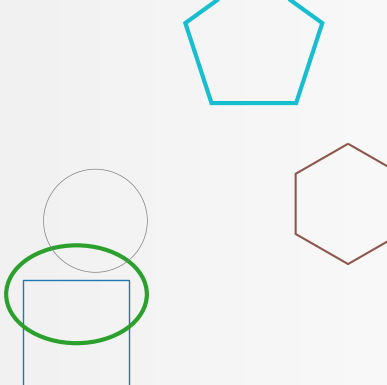[{"shape": "square", "thickness": 1, "radius": 0.68, "center": [0.196, 0.135]}, {"shape": "oval", "thickness": 3, "radius": 0.91, "center": [0.197, 0.236]}, {"shape": "hexagon", "thickness": 1.5, "radius": 0.78, "center": [0.898, 0.47]}, {"shape": "circle", "thickness": 0.5, "radius": 0.67, "center": [0.246, 0.427]}, {"shape": "pentagon", "thickness": 3, "radius": 0.93, "center": [0.655, 0.883]}]